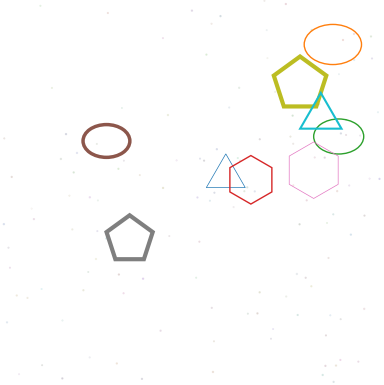[{"shape": "triangle", "thickness": 0.5, "radius": 0.29, "center": [0.586, 0.542]}, {"shape": "oval", "thickness": 1, "radius": 0.37, "center": [0.865, 0.884]}, {"shape": "oval", "thickness": 1, "radius": 0.32, "center": [0.88, 0.645]}, {"shape": "hexagon", "thickness": 1, "radius": 0.31, "center": [0.652, 0.533]}, {"shape": "oval", "thickness": 2.5, "radius": 0.3, "center": [0.276, 0.634]}, {"shape": "hexagon", "thickness": 0.5, "radius": 0.37, "center": [0.815, 0.558]}, {"shape": "pentagon", "thickness": 3, "radius": 0.32, "center": [0.337, 0.378]}, {"shape": "pentagon", "thickness": 3, "radius": 0.36, "center": [0.779, 0.782]}, {"shape": "triangle", "thickness": 1.5, "radius": 0.31, "center": [0.833, 0.697]}]